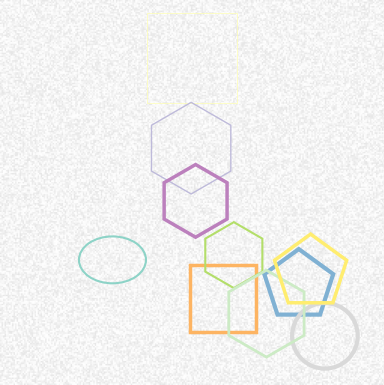[{"shape": "oval", "thickness": 1.5, "radius": 0.44, "center": [0.292, 0.325]}, {"shape": "square", "thickness": 0.5, "radius": 0.58, "center": [0.498, 0.85]}, {"shape": "hexagon", "thickness": 1, "radius": 0.59, "center": [0.496, 0.615]}, {"shape": "pentagon", "thickness": 3, "radius": 0.47, "center": [0.776, 0.259]}, {"shape": "square", "thickness": 2.5, "radius": 0.43, "center": [0.579, 0.225]}, {"shape": "hexagon", "thickness": 1.5, "radius": 0.43, "center": [0.607, 0.337]}, {"shape": "circle", "thickness": 3, "radius": 0.43, "center": [0.844, 0.128]}, {"shape": "hexagon", "thickness": 2.5, "radius": 0.47, "center": [0.508, 0.478]}, {"shape": "hexagon", "thickness": 2, "radius": 0.56, "center": [0.692, 0.185]}, {"shape": "pentagon", "thickness": 2.5, "radius": 0.49, "center": [0.807, 0.293]}]